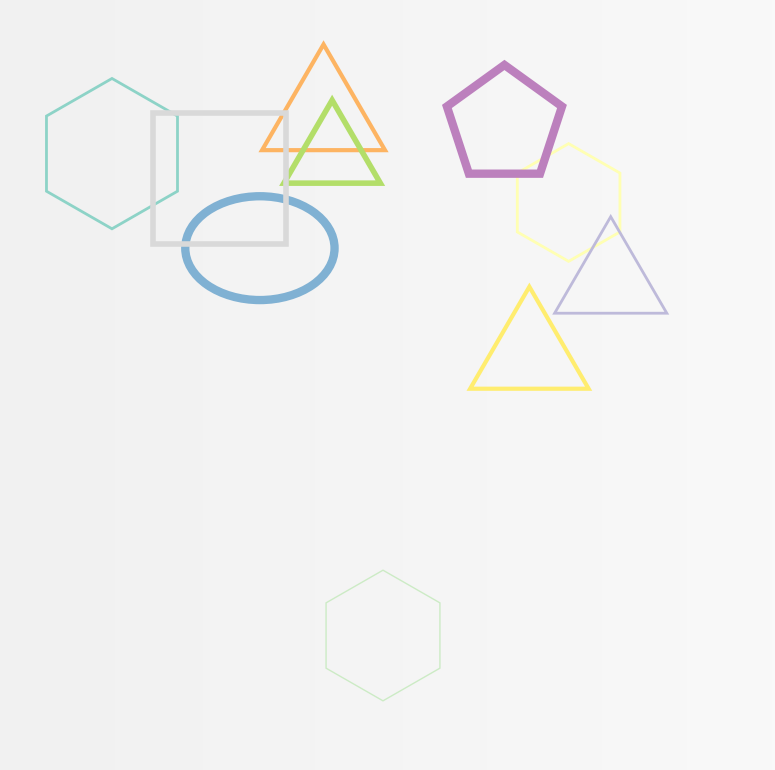[{"shape": "hexagon", "thickness": 1, "radius": 0.49, "center": [0.144, 0.8]}, {"shape": "hexagon", "thickness": 1, "radius": 0.38, "center": [0.734, 0.737]}, {"shape": "triangle", "thickness": 1, "radius": 0.42, "center": [0.788, 0.635]}, {"shape": "oval", "thickness": 3, "radius": 0.48, "center": [0.335, 0.678]}, {"shape": "triangle", "thickness": 1.5, "radius": 0.46, "center": [0.417, 0.851]}, {"shape": "triangle", "thickness": 2, "radius": 0.36, "center": [0.429, 0.798]}, {"shape": "square", "thickness": 2, "radius": 0.43, "center": [0.283, 0.768]}, {"shape": "pentagon", "thickness": 3, "radius": 0.39, "center": [0.651, 0.838]}, {"shape": "hexagon", "thickness": 0.5, "radius": 0.42, "center": [0.494, 0.175]}, {"shape": "triangle", "thickness": 1.5, "radius": 0.44, "center": [0.683, 0.539]}]